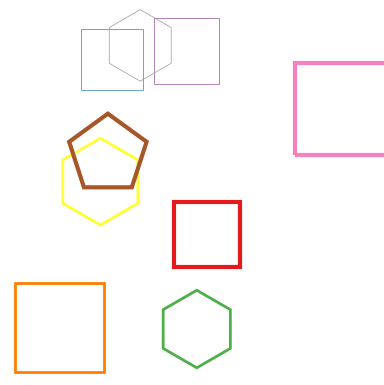[{"shape": "square", "thickness": 3, "radius": 0.43, "center": [0.537, 0.391]}, {"shape": "square", "thickness": 0.5, "radius": 0.4, "center": [0.292, 0.845]}, {"shape": "hexagon", "thickness": 2, "radius": 0.5, "center": [0.511, 0.145]}, {"shape": "square", "thickness": 0.5, "radius": 0.42, "center": [0.485, 0.867]}, {"shape": "square", "thickness": 2, "radius": 0.58, "center": [0.155, 0.149]}, {"shape": "hexagon", "thickness": 2, "radius": 0.56, "center": [0.261, 0.528]}, {"shape": "pentagon", "thickness": 3, "radius": 0.53, "center": [0.28, 0.599]}, {"shape": "square", "thickness": 3, "radius": 0.6, "center": [0.885, 0.718]}, {"shape": "hexagon", "thickness": 0.5, "radius": 0.46, "center": [0.364, 0.882]}]